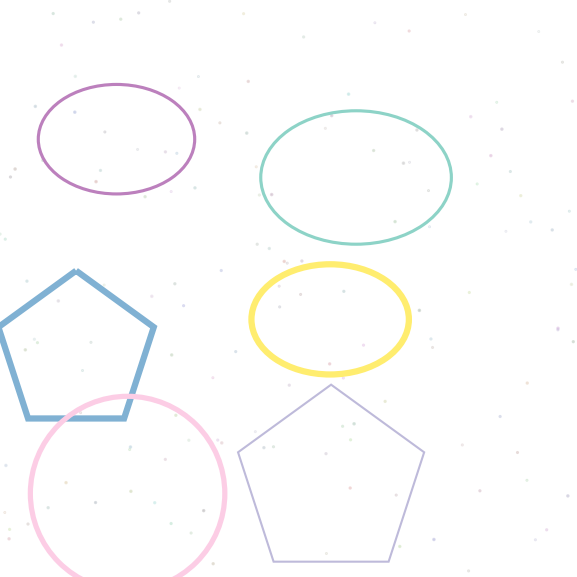[{"shape": "oval", "thickness": 1.5, "radius": 0.83, "center": [0.617, 0.692]}, {"shape": "pentagon", "thickness": 1, "radius": 0.85, "center": [0.573, 0.164]}, {"shape": "pentagon", "thickness": 3, "radius": 0.71, "center": [0.132, 0.389]}, {"shape": "circle", "thickness": 2.5, "radius": 0.84, "center": [0.221, 0.145]}, {"shape": "oval", "thickness": 1.5, "radius": 0.68, "center": [0.202, 0.758]}, {"shape": "oval", "thickness": 3, "radius": 0.68, "center": [0.572, 0.446]}]